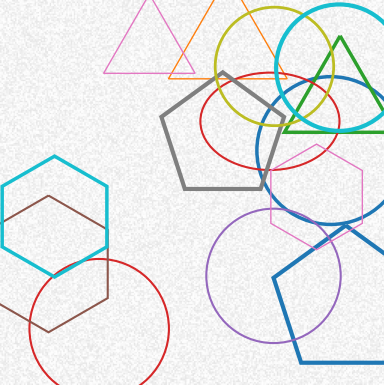[{"shape": "pentagon", "thickness": 3, "radius": 0.99, "center": [0.898, 0.217]}, {"shape": "circle", "thickness": 2.5, "radius": 0.96, "center": [0.859, 0.609]}, {"shape": "triangle", "thickness": 1, "radius": 0.89, "center": [0.592, 0.884]}, {"shape": "triangle", "thickness": 2.5, "radius": 0.84, "center": [0.883, 0.74]}, {"shape": "oval", "thickness": 1.5, "radius": 0.9, "center": [0.701, 0.685]}, {"shape": "circle", "thickness": 1.5, "radius": 0.91, "center": [0.258, 0.146]}, {"shape": "circle", "thickness": 1.5, "radius": 0.87, "center": [0.71, 0.283]}, {"shape": "hexagon", "thickness": 1.5, "radius": 0.89, "center": [0.126, 0.314]}, {"shape": "hexagon", "thickness": 1, "radius": 0.69, "center": [0.822, 0.488]}, {"shape": "triangle", "thickness": 1, "radius": 0.69, "center": [0.388, 0.878]}, {"shape": "pentagon", "thickness": 3, "radius": 0.84, "center": [0.579, 0.645]}, {"shape": "circle", "thickness": 2, "radius": 0.77, "center": [0.713, 0.827]}, {"shape": "circle", "thickness": 3, "radius": 0.82, "center": [0.881, 0.824]}, {"shape": "hexagon", "thickness": 2.5, "radius": 0.78, "center": [0.142, 0.437]}]